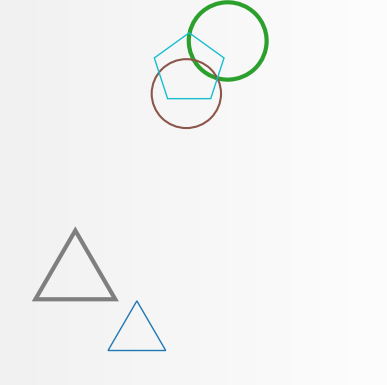[{"shape": "triangle", "thickness": 1, "radius": 0.43, "center": [0.353, 0.133]}, {"shape": "circle", "thickness": 3, "radius": 0.5, "center": [0.588, 0.894]}, {"shape": "circle", "thickness": 1.5, "radius": 0.45, "center": [0.481, 0.757]}, {"shape": "triangle", "thickness": 3, "radius": 0.6, "center": [0.194, 0.282]}, {"shape": "pentagon", "thickness": 1, "radius": 0.47, "center": [0.488, 0.82]}]